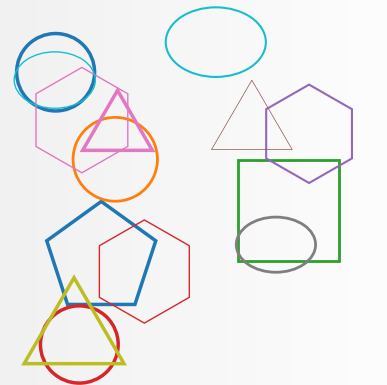[{"shape": "circle", "thickness": 2.5, "radius": 0.5, "center": [0.144, 0.812]}, {"shape": "pentagon", "thickness": 2.5, "radius": 0.74, "center": [0.261, 0.329]}, {"shape": "circle", "thickness": 2, "radius": 0.54, "center": [0.297, 0.586]}, {"shape": "square", "thickness": 2, "radius": 0.65, "center": [0.744, 0.454]}, {"shape": "circle", "thickness": 2.5, "radius": 0.5, "center": [0.205, 0.105]}, {"shape": "hexagon", "thickness": 1, "radius": 0.67, "center": [0.373, 0.295]}, {"shape": "hexagon", "thickness": 1.5, "radius": 0.64, "center": [0.798, 0.652]}, {"shape": "triangle", "thickness": 0.5, "radius": 0.6, "center": [0.65, 0.671]}, {"shape": "triangle", "thickness": 2.5, "radius": 0.52, "center": [0.303, 0.661]}, {"shape": "hexagon", "thickness": 1, "radius": 0.68, "center": [0.211, 0.688]}, {"shape": "oval", "thickness": 2, "radius": 0.51, "center": [0.712, 0.364]}, {"shape": "triangle", "thickness": 2.5, "radius": 0.74, "center": [0.191, 0.13]}, {"shape": "oval", "thickness": 1, "radius": 0.52, "center": [0.141, 0.792]}, {"shape": "oval", "thickness": 1.5, "radius": 0.65, "center": [0.557, 0.891]}]